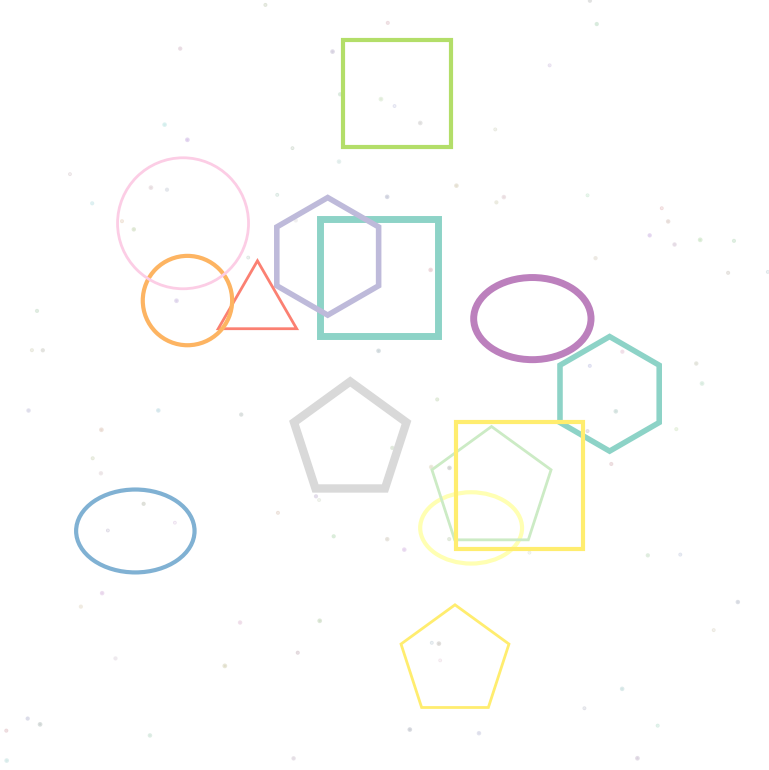[{"shape": "square", "thickness": 2.5, "radius": 0.38, "center": [0.492, 0.64]}, {"shape": "hexagon", "thickness": 2, "radius": 0.37, "center": [0.792, 0.489]}, {"shape": "oval", "thickness": 1.5, "radius": 0.33, "center": [0.612, 0.314]}, {"shape": "hexagon", "thickness": 2, "radius": 0.38, "center": [0.426, 0.667]}, {"shape": "triangle", "thickness": 1, "radius": 0.29, "center": [0.334, 0.602]}, {"shape": "oval", "thickness": 1.5, "radius": 0.38, "center": [0.176, 0.31]}, {"shape": "circle", "thickness": 1.5, "radius": 0.29, "center": [0.243, 0.61]}, {"shape": "square", "thickness": 1.5, "radius": 0.35, "center": [0.515, 0.878]}, {"shape": "circle", "thickness": 1, "radius": 0.43, "center": [0.238, 0.71]}, {"shape": "pentagon", "thickness": 3, "radius": 0.38, "center": [0.455, 0.428]}, {"shape": "oval", "thickness": 2.5, "radius": 0.38, "center": [0.691, 0.586]}, {"shape": "pentagon", "thickness": 1, "radius": 0.41, "center": [0.638, 0.365]}, {"shape": "square", "thickness": 1.5, "radius": 0.41, "center": [0.675, 0.37]}, {"shape": "pentagon", "thickness": 1, "radius": 0.37, "center": [0.591, 0.141]}]